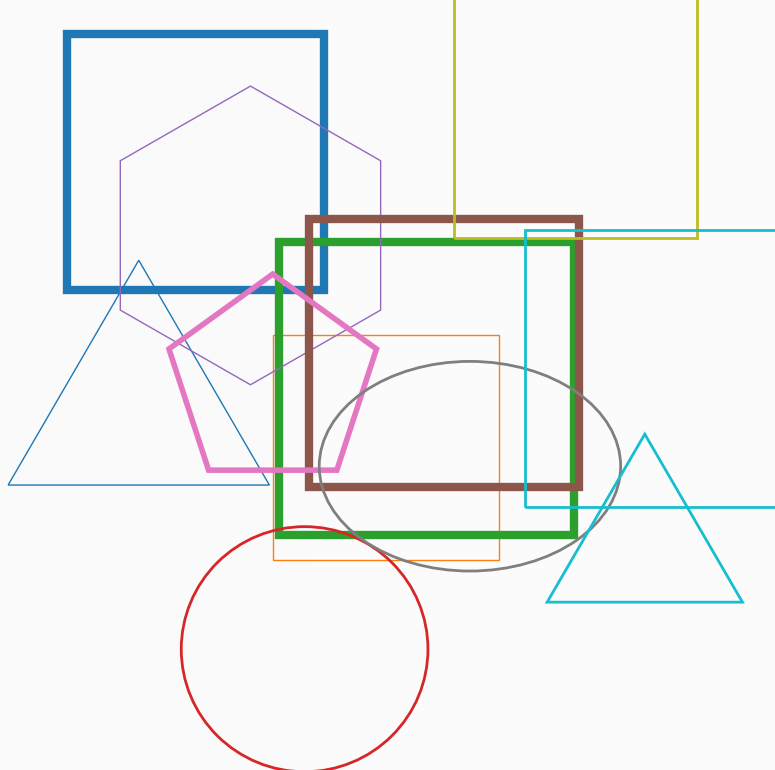[{"shape": "square", "thickness": 3, "radius": 0.83, "center": [0.252, 0.789]}, {"shape": "triangle", "thickness": 0.5, "radius": 0.97, "center": [0.179, 0.467]}, {"shape": "square", "thickness": 0.5, "radius": 0.73, "center": [0.498, 0.419]}, {"shape": "square", "thickness": 3, "radius": 0.95, "center": [0.551, 0.495]}, {"shape": "circle", "thickness": 1, "radius": 0.8, "center": [0.393, 0.157]}, {"shape": "hexagon", "thickness": 0.5, "radius": 0.97, "center": [0.323, 0.694]}, {"shape": "square", "thickness": 3, "radius": 0.87, "center": [0.573, 0.542]}, {"shape": "pentagon", "thickness": 2, "radius": 0.7, "center": [0.352, 0.503]}, {"shape": "oval", "thickness": 1, "radius": 0.97, "center": [0.606, 0.395]}, {"shape": "square", "thickness": 1, "radius": 0.78, "center": [0.743, 0.848]}, {"shape": "square", "thickness": 1, "radius": 0.9, "center": [0.858, 0.521]}, {"shape": "triangle", "thickness": 1, "radius": 0.73, "center": [0.832, 0.291]}]